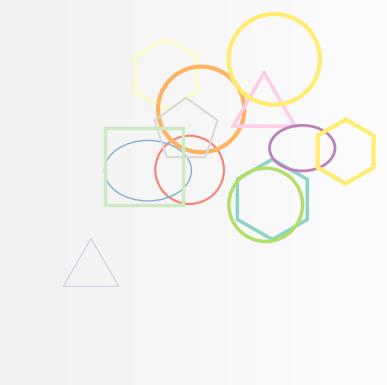[{"shape": "hexagon", "thickness": 2.5, "radius": 0.52, "center": [0.703, 0.482]}, {"shape": "hexagon", "thickness": 1.5, "radius": 0.46, "center": [0.429, 0.807]}, {"shape": "triangle", "thickness": 0.5, "radius": 0.41, "center": [0.235, 0.298]}, {"shape": "circle", "thickness": 1.5, "radius": 0.44, "center": [0.489, 0.559]}, {"shape": "oval", "thickness": 1, "radius": 0.56, "center": [0.382, 0.557]}, {"shape": "circle", "thickness": 3, "radius": 0.56, "center": [0.519, 0.716]}, {"shape": "circle", "thickness": 2.5, "radius": 0.48, "center": [0.686, 0.468]}, {"shape": "triangle", "thickness": 2.5, "radius": 0.46, "center": [0.682, 0.719]}, {"shape": "pentagon", "thickness": 1.5, "radius": 0.43, "center": [0.48, 0.661]}, {"shape": "oval", "thickness": 2, "radius": 0.42, "center": [0.78, 0.615]}, {"shape": "square", "thickness": 2.5, "radius": 0.5, "center": [0.372, 0.568]}, {"shape": "circle", "thickness": 3, "radius": 0.59, "center": [0.708, 0.846]}, {"shape": "hexagon", "thickness": 3, "radius": 0.42, "center": [0.892, 0.606]}]